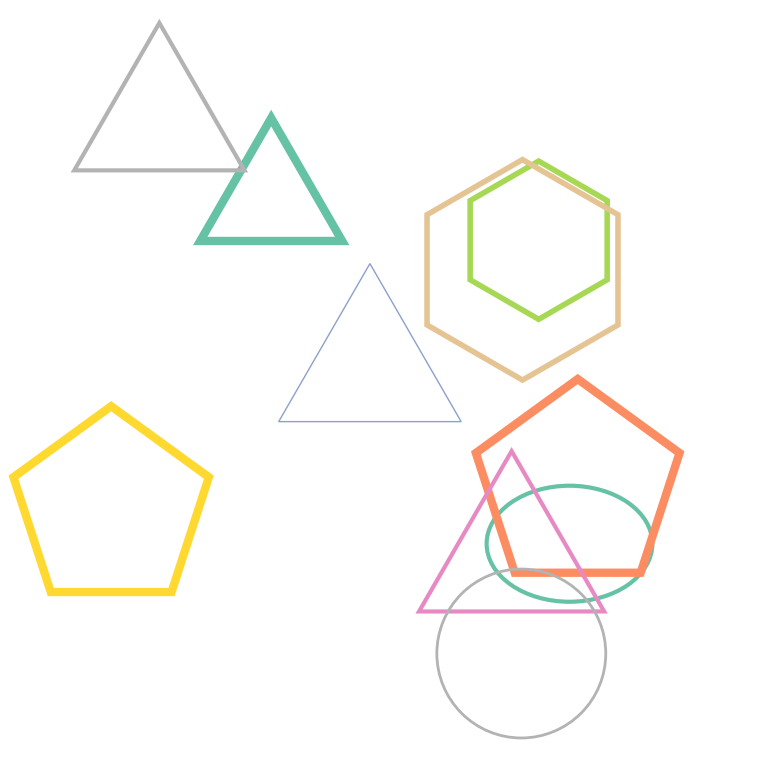[{"shape": "oval", "thickness": 1.5, "radius": 0.54, "center": [0.74, 0.294]}, {"shape": "triangle", "thickness": 3, "radius": 0.53, "center": [0.352, 0.74]}, {"shape": "pentagon", "thickness": 3, "radius": 0.7, "center": [0.75, 0.369]}, {"shape": "triangle", "thickness": 0.5, "radius": 0.68, "center": [0.48, 0.521]}, {"shape": "triangle", "thickness": 1.5, "radius": 0.69, "center": [0.664, 0.275]}, {"shape": "hexagon", "thickness": 2, "radius": 0.51, "center": [0.7, 0.688]}, {"shape": "pentagon", "thickness": 3, "radius": 0.67, "center": [0.144, 0.339]}, {"shape": "hexagon", "thickness": 2, "radius": 0.72, "center": [0.679, 0.65]}, {"shape": "circle", "thickness": 1, "radius": 0.55, "center": [0.677, 0.151]}, {"shape": "triangle", "thickness": 1.5, "radius": 0.64, "center": [0.207, 0.843]}]